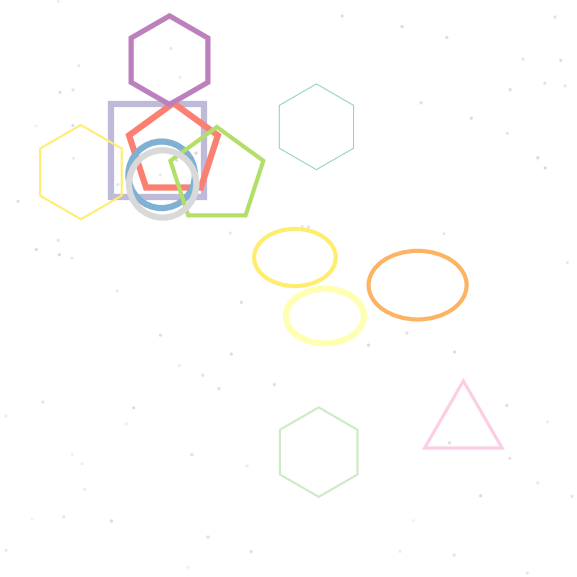[{"shape": "hexagon", "thickness": 0.5, "radius": 0.37, "center": [0.548, 0.78]}, {"shape": "oval", "thickness": 3, "radius": 0.34, "center": [0.563, 0.452]}, {"shape": "square", "thickness": 3, "radius": 0.4, "center": [0.273, 0.738]}, {"shape": "pentagon", "thickness": 3, "radius": 0.4, "center": [0.3, 0.74]}, {"shape": "circle", "thickness": 3, "radius": 0.29, "center": [0.28, 0.696]}, {"shape": "oval", "thickness": 2, "radius": 0.42, "center": [0.723, 0.505]}, {"shape": "pentagon", "thickness": 2, "radius": 0.42, "center": [0.376, 0.695]}, {"shape": "triangle", "thickness": 1.5, "radius": 0.39, "center": [0.802, 0.262]}, {"shape": "circle", "thickness": 3, "radius": 0.29, "center": [0.282, 0.681]}, {"shape": "hexagon", "thickness": 2.5, "radius": 0.38, "center": [0.294, 0.895]}, {"shape": "hexagon", "thickness": 1, "radius": 0.39, "center": [0.552, 0.216]}, {"shape": "oval", "thickness": 2, "radius": 0.35, "center": [0.511, 0.553]}, {"shape": "hexagon", "thickness": 1, "radius": 0.41, "center": [0.14, 0.701]}]